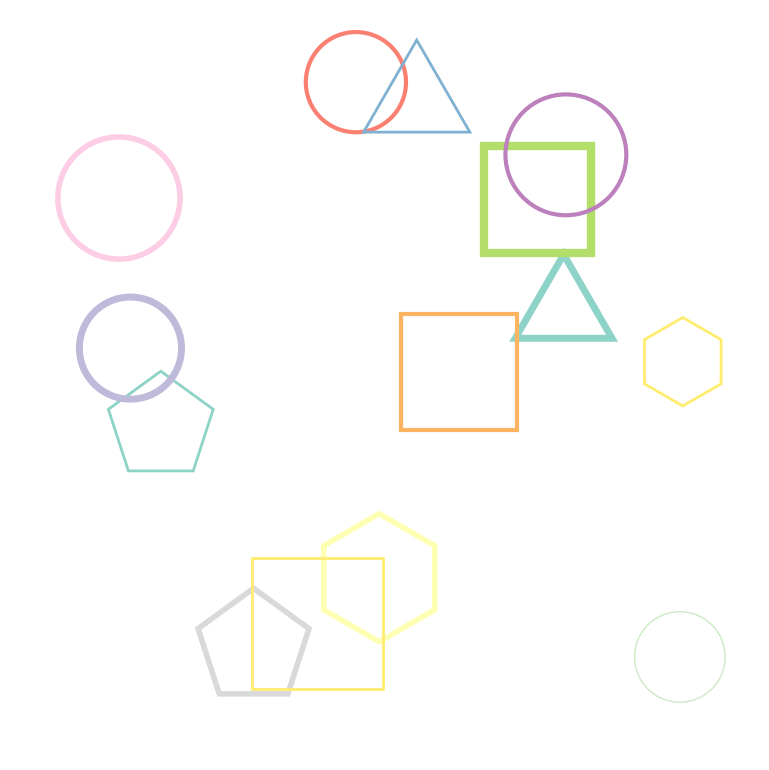[{"shape": "triangle", "thickness": 2.5, "radius": 0.36, "center": [0.732, 0.597]}, {"shape": "pentagon", "thickness": 1, "radius": 0.36, "center": [0.209, 0.446]}, {"shape": "hexagon", "thickness": 2, "radius": 0.42, "center": [0.492, 0.25]}, {"shape": "circle", "thickness": 2.5, "radius": 0.33, "center": [0.169, 0.548]}, {"shape": "circle", "thickness": 1.5, "radius": 0.33, "center": [0.462, 0.893]}, {"shape": "triangle", "thickness": 1, "radius": 0.4, "center": [0.541, 0.868]}, {"shape": "square", "thickness": 1.5, "radius": 0.38, "center": [0.596, 0.517]}, {"shape": "square", "thickness": 3, "radius": 0.35, "center": [0.698, 0.741]}, {"shape": "circle", "thickness": 2, "radius": 0.4, "center": [0.154, 0.743]}, {"shape": "pentagon", "thickness": 2, "radius": 0.38, "center": [0.329, 0.16]}, {"shape": "circle", "thickness": 1.5, "radius": 0.39, "center": [0.735, 0.799]}, {"shape": "circle", "thickness": 0.5, "radius": 0.29, "center": [0.883, 0.147]}, {"shape": "hexagon", "thickness": 1, "radius": 0.29, "center": [0.887, 0.53]}, {"shape": "square", "thickness": 1, "radius": 0.43, "center": [0.412, 0.191]}]